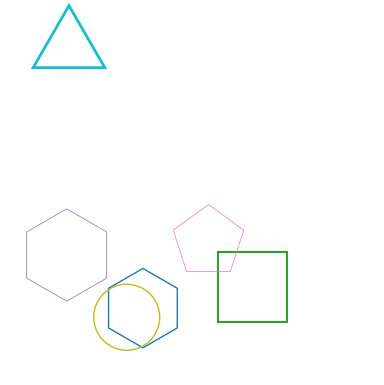[{"shape": "hexagon", "thickness": 1, "radius": 0.52, "center": [0.371, 0.2]}, {"shape": "square", "thickness": 1.5, "radius": 0.45, "center": [0.656, 0.255]}, {"shape": "hexagon", "thickness": 0.5, "radius": 0.6, "center": [0.173, 0.338]}, {"shape": "pentagon", "thickness": 0.5, "radius": 0.48, "center": [0.541, 0.372]}, {"shape": "circle", "thickness": 1, "radius": 0.43, "center": [0.329, 0.176]}, {"shape": "triangle", "thickness": 2, "radius": 0.54, "center": [0.179, 0.878]}]